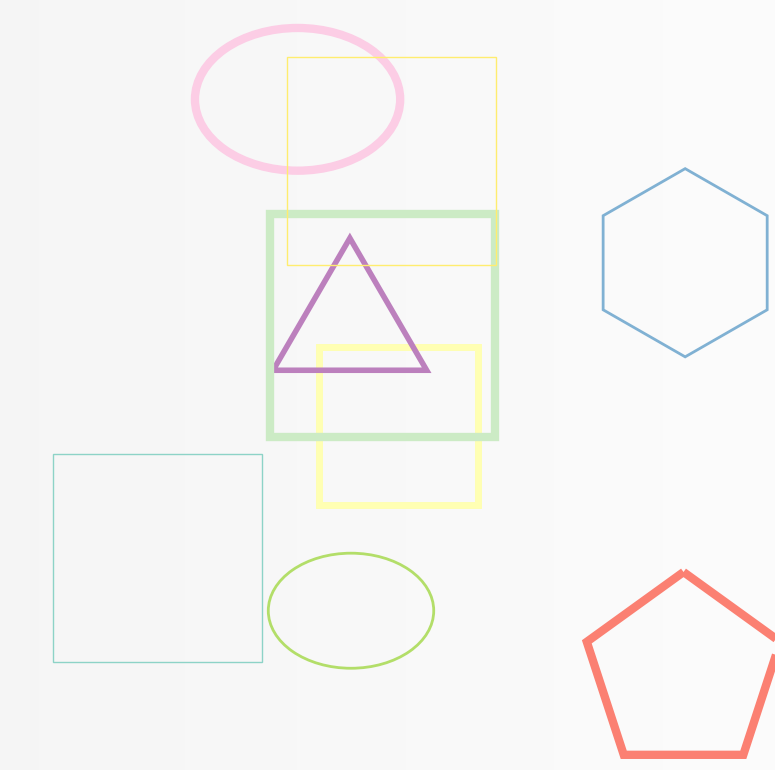[{"shape": "square", "thickness": 0.5, "radius": 0.67, "center": [0.203, 0.276]}, {"shape": "square", "thickness": 2.5, "radius": 0.51, "center": [0.514, 0.447]}, {"shape": "pentagon", "thickness": 3, "radius": 0.66, "center": [0.882, 0.126]}, {"shape": "hexagon", "thickness": 1, "radius": 0.61, "center": [0.884, 0.659]}, {"shape": "oval", "thickness": 1, "radius": 0.53, "center": [0.453, 0.207]}, {"shape": "oval", "thickness": 3, "radius": 0.66, "center": [0.384, 0.871]}, {"shape": "triangle", "thickness": 2, "radius": 0.57, "center": [0.451, 0.576]}, {"shape": "square", "thickness": 3, "radius": 0.72, "center": [0.493, 0.578]}, {"shape": "square", "thickness": 0.5, "radius": 0.67, "center": [0.505, 0.791]}]